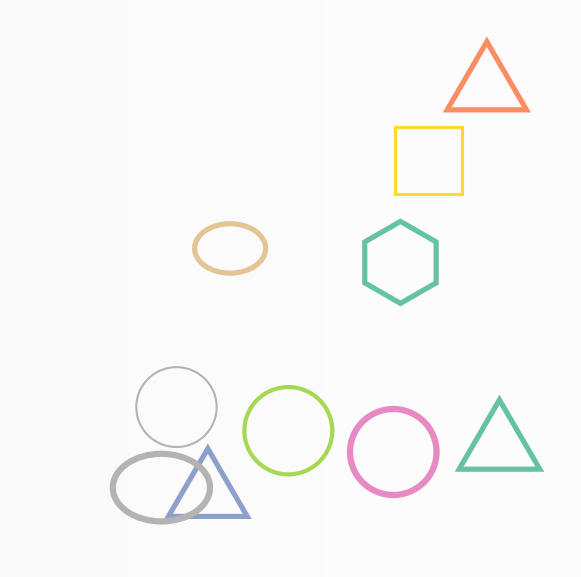[{"shape": "hexagon", "thickness": 2.5, "radius": 0.35, "center": [0.689, 0.545]}, {"shape": "triangle", "thickness": 2.5, "radius": 0.4, "center": [0.859, 0.227]}, {"shape": "triangle", "thickness": 2.5, "radius": 0.39, "center": [0.838, 0.848]}, {"shape": "triangle", "thickness": 2.5, "radius": 0.39, "center": [0.358, 0.144]}, {"shape": "circle", "thickness": 3, "radius": 0.37, "center": [0.677, 0.216]}, {"shape": "circle", "thickness": 2, "radius": 0.38, "center": [0.496, 0.253]}, {"shape": "square", "thickness": 1.5, "radius": 0.29, "center": [0.737, 0.721]}, {"shape": "oval", "thickness": 2.5, "radius": 0.31, "center": [0.396, 0.569]}, {"shape": "oval", "thickness": 3, "radius": 0.42, "center": [0.278, 0.155]}, {"shape": "circle", "thickness": 1, "radius": 0.35, "center": [0.304, 0.294]}]